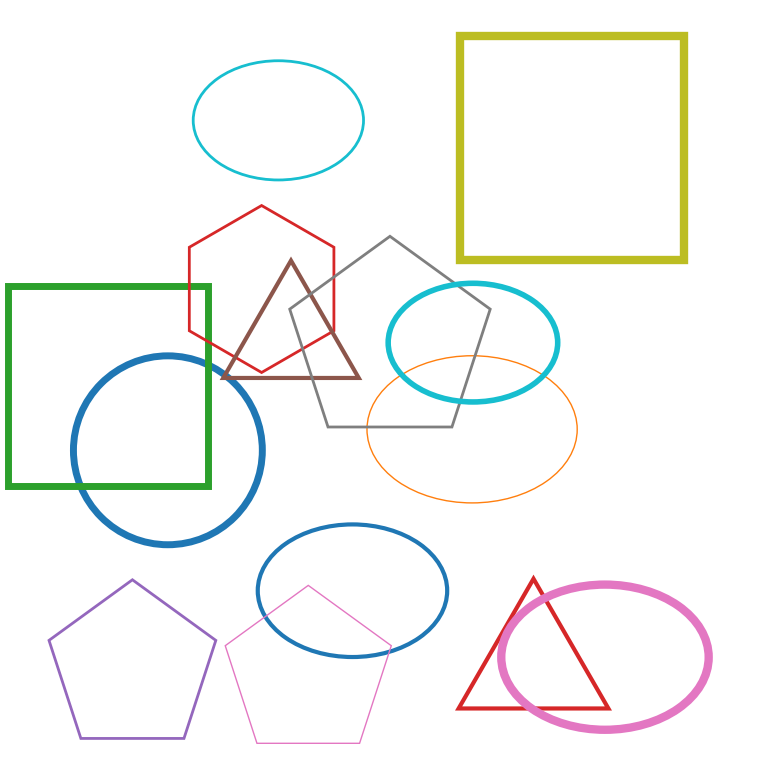[{"shape": "circle", "thickness": 2.5, "radius": 0.61, "center": [0.218, 0.415]}, {"shape": "oval", "thickness": 1.5, "radius": 0.62, "center": [0.458, 0.233]}, {"shape": "oval", "thickness": 0.5, "radius": 0.68, "center": [0.613, 0.442]}, {"shape": "square", "thickness": 2.5, "radius": 0.65, "center": [0.141, 0.499]}, {"shape": "hexagon", "thickness": 1, "radius": 0.54, "center": [0.34, 0.625]}, {"shape": "triangle", "thickness": 1.5, "radius": 0.56, "center": [0.693, 0.136]}, {"shape": "pentagon", "thickness": 1, "radius": 0.57, "center": [0.172, 0.133]}, {"shape": "triangle", "thickness": 1.5, "radius": 0.51, "center": [0.378, 0.56]}, {"shape": "pentagon", "thickness": 0.5, "radius": 0.57, "center": [0.4, 0.126]}, {"shape": "oval", "thickness": 3, "radius": 0.67, "center": [0.786, 0.147]}, {"shape": "pentagon", "thickness": 1, "radius": 0.68, "center": [0.506, 0.556]}, {"shape": "square", "thickness": 3, "radius": 0.73, "center": [0.743, 0.808]}, {"shape": "oval", "thickness": 2, "radius": 0.55, "center": [0.614, 0.555]}, {"shape": "oval", "thickness": 1, "radius": 0.55, "center": [0.362, 0.844]}]